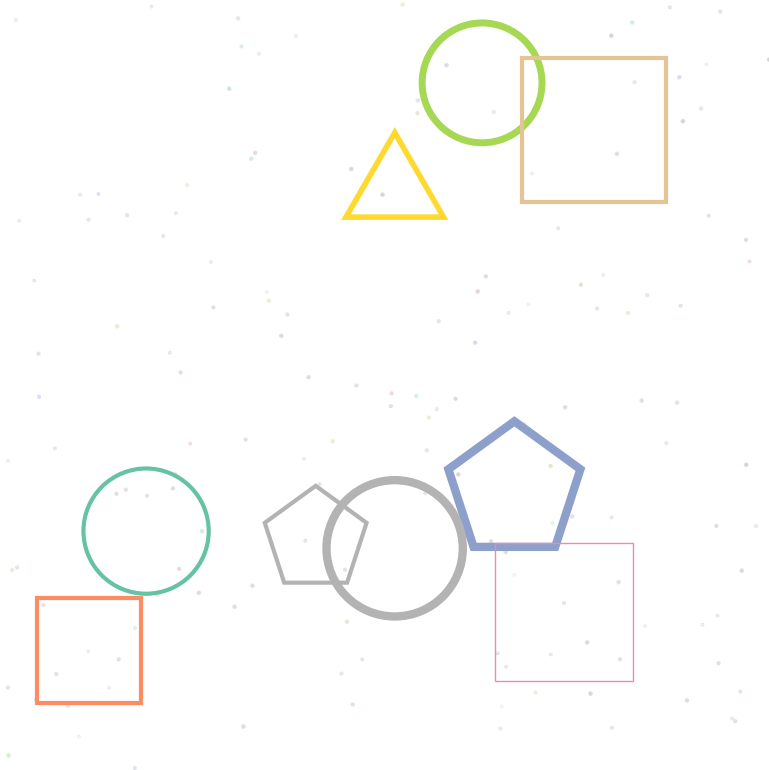[{"shape": "circle", "thickness": 1.5, "radius": 0.41, "center": [0.19, 0.31]}, {"shape": "square", "thickness": 1.5, "radius": 0.34, "center": [0.116, 0.155]}, {"shape": "pentagon", "thickness": 3, "radius": 0.45, "center": [0.668, 0.363]}, {"shape": "square", "thickness": 0.5, "radius": 0.45, "center": [0.733, 0.205]}, {"shape": "circle", "thickness": 2.5, "radius": 0.39, "center": [0.626, 0.892]}, {"shape": "triangle", "thickness": 2, "radius": 0.37, "center": [0.513, 0.755]}, {"shape": "square", "thickness": 1.5, "radius": 0.47, "center": [0.771, 0.831]}, {"shape": "circle", "thickness": 3, "radius": 0.44, "center": [0.513, 0.288]}, {"shape": "pentagon", "thickness": 1.5, "radius": 0.35, "center": [0.41, 0.3]}]